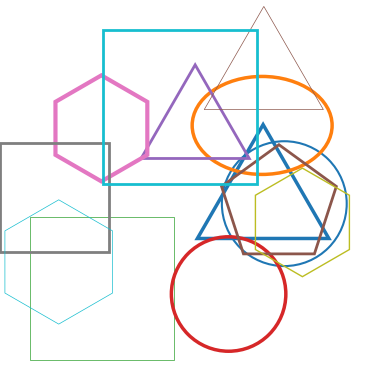[{"shape": "triangle", "thickness": 2.5, "radius": 0.99, "center": [0.683, 0.479]}, {"shape": "circle", "thickness": 1.5, "radius": 0.81, "center": [0.738, 0.471]}, {"shape": "oval", "thickness": 2.5, "radius": 0.91, "center": [0.681, 0.674]}, {"shape": "square", "thickness": 0.5, "radius": 0.93, "center": [0.265, 0.25]}, {"shape": "circle", "thickness": 2.5, "radius": 0.74, "center": [0.594, 0.236]}, {"shape": "triangle", "thickness": 2, "radius": 0.81, "center": [0.507, 0.669]}, {"shape": "triangle", "thickness": 0.5, "radius": 0.89, "center": [0.685, 0.805]}, {"shape": "pentagon", "thickness": 2, "radius": 0.78, "center": [0.725, 0.467]}, {"shape": "hexagon", "thickness": 3, "radius": 0.69, "center": [0.263, 0.667]}, {"shape": "square", "thickness": 2, "radius": 0.71, "center": [0.141, 0.487]}, {"shape": "hexagon", "thickness": 1, "radius": 0.7, "center": [0.785, 0.422]}, {"shape": "square", "thickness": 2, "radius": 1.0, "center": [0.468, 0.722]}, {"shape": "hexagon", "thickness": 0.5, "radius": 0.81, "center": [0.153, 0.32]}]